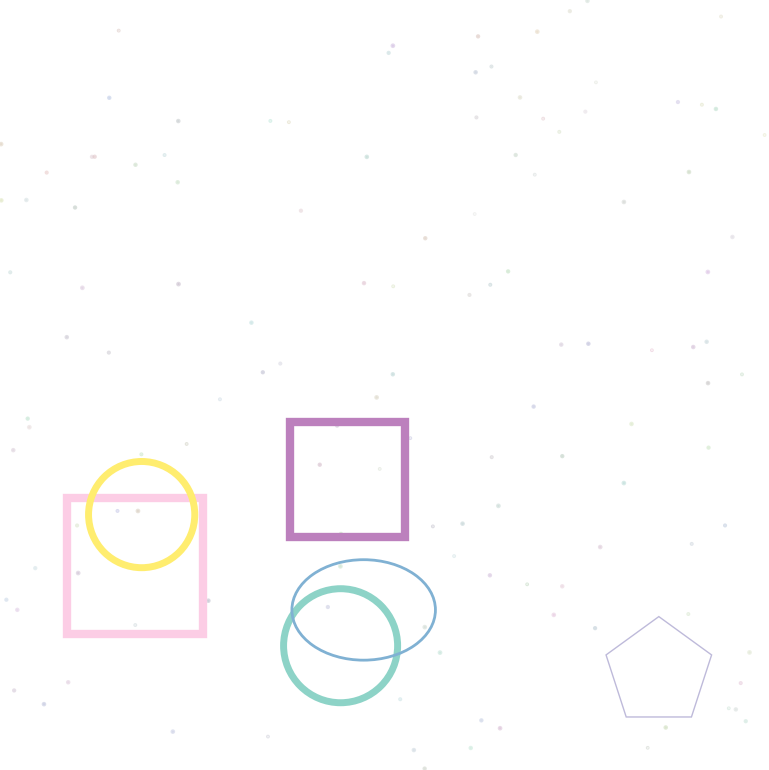[{"shape": "circle", "thickness": 2.5, "radius": 0.37, "center": [0.442, 0.161]}, {"shape": "pentagon", "thickness": 0.5, "radius": 0.36, "center": [0.856, 0.127]}, {"shape": "oval", "thickness": 1, "radius": 0.47, "center": [0.472, 0.208]}, {"shape": "square", "thickness": 3, "radius": 0.44, "center": [0.175, 0.265]}, {"shape": "square", "thickness": 3, "radius": 0.37, "center": [0.451, 0.378]}, {"shape": "circle", "thickness": 2.5, "radius": 0.34, "center": [0.184, 0.332]}]